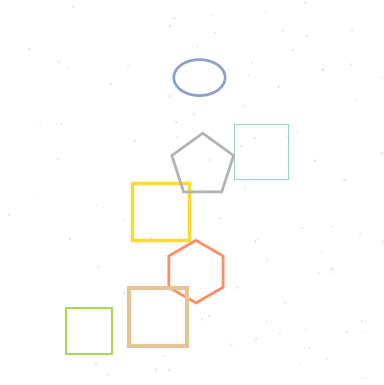[{"shape": "square", "thickness": 0.5, "radius": 0.35, "center": [0.677, 0.606]}, {"shape": "hexagon", "thickness": 2, "radius": 0.41, "center": [0.509, 0.294]}, {"shape": "oval", "thickness": 2, "radius": 0.33, "center": [0.518, 0.798]}, {"shape": "square", "thickness": 1.5, "radius": 0.3, "center": [0.231, 0.14]}, {"shape": "square", "thickness": 2.5, "radius": 0.37, "center": [0.417, 0.449]}, {"shape": "square", "thickness": 3, "radius": 0.38, "center": [0.41, 0.177]}, {"shape": "pentagon", "thickness": 2, "radius": 0.42, "center": [0.527, 0.57]}]